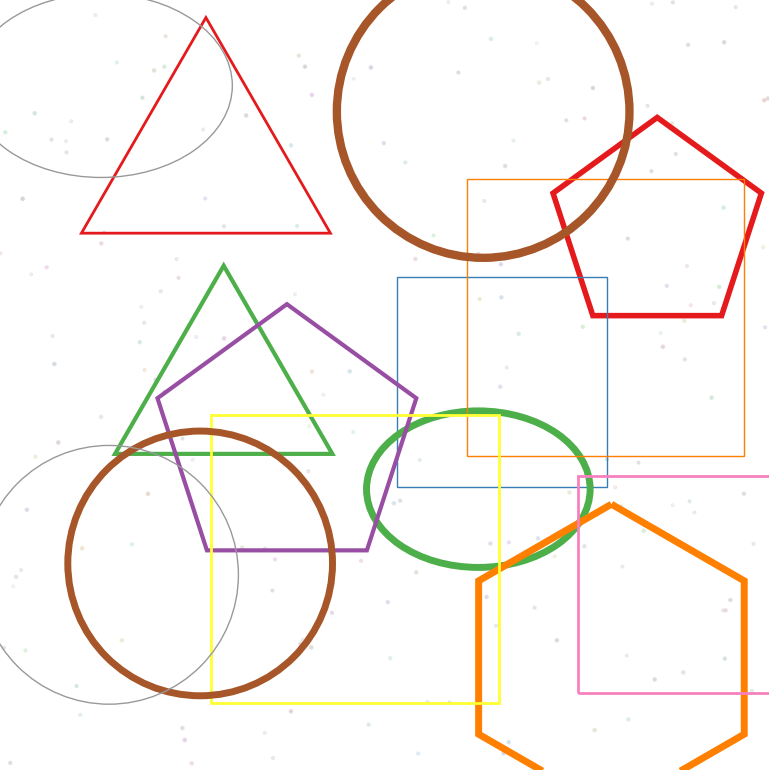[{"shape": "triangle", "thickness": 1, "radius": 0.93, "center": [0.267, 0.791]}, {"shape": "pentagon", "thickness": 2, "radius": 0.71, "center": [0.854, 0.705]}, {"shape": "square", "thickness": 0.5, "radius": 0.68, "center": [0.652, 0.504]}, {"shape": "oval", "thickness": 2.5, "radius": 0.73, "center": [0.621, 0.365]}, {"shape": "triangle", "thickness": 1.5, "radius": 0.81, "center": [0.291, 0.492]}, {"shape": "pentagon", "thickness": 1.5, "radius": 0.88, "center": [0.373, 0.428]}, {"shape": "square", "thickness": 0.5, "radius": 0.9, "center": [0.787, 0.587]}, {"shape": "hexagon", "thickness": 2.5, "radius": 1.0, "center": [0.794, 0.146]}, {"shape": "square", "thickness": 1, "radius": 0.93, "center": [0.461, 0.274]}, {"shape": "circle", "thickness": 3, "radius": 0.95, "center": [0.627, 0.855]}, {"shape": "circle", "thickness": 2.5, "radius": 0.86, "center": [0.26, 0.268]}, {"shape": "square", "thickness": 1, "radius": 0.71, "center": [0.891, 0.241]}, {"shape": "oval", "thickness": 0.5, "radius": 0.85, "center": [0.131, 0.889]}, {"shape": "circle", "thickness": 0.5, "radius": 0.84, "center": [0.142, 0.253]}]